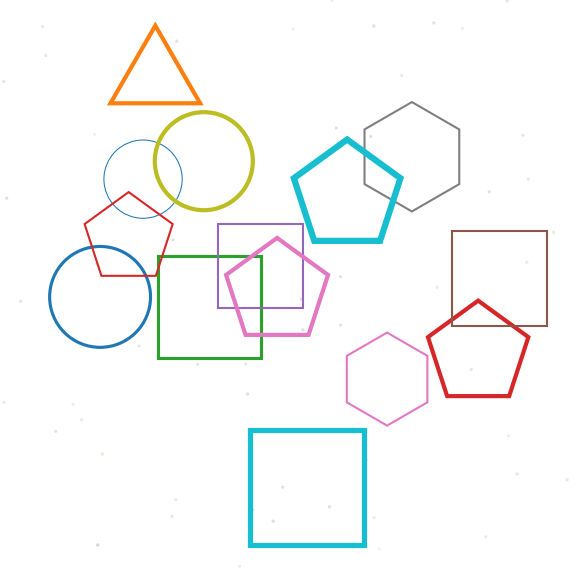[{"shape": "circle", "thickness": 0.5, "radius": 0.34, "center": [0.248, 0.689]}, {"shape": "circle", "thickness": 1.5, "radius": 0.44, "center": [0.173, 0.485]}, {"shape": "triangle", "thickness": 2, "radius": 0.45, "center": [0.269, 0.865]}, {"shape": "square", "thickness": 1.5, "radius": 0.44, "center": [0.363, 0.468]}, {"shape": "pentagon", "thickness": 2, "radius": 0.46, "center": [0.828, 0.387]}, {"shape": "pentagon", "thickness": 1, "radius": 0.4, "center": [0.223, 0.586]}, {"shape": "square", "thickness": 1, "radius": 0.36, "center": [0.451, 0.538]}, {"shape": "square", "thickness": 1, "radius": 0.41, "center": [0.865, 0.517]}, {"shape": "hexagon", "thickness": 1, "radius": 0.4, "center": [0.67, 0.343]}, {"shape": "pentagon", "thickness": 2, "radius": 0.46, "center": [0.48, 0.494]}, {"shape": "hexagon", "thickness": 1, "radius": 0.47, "center": [0.713, 0.728]}, {"shape": "circle", "thickness": 2, "radius": 0.42, "center": [0.353, 0.72]}, {"shape": "square", "thickness": 2.5, "radius": 0.49, "center": [0.531, 0.155]}, {"shape": "pentagon", "thickness": 3, "radius": 0.49, "center": [0.601, 0.661]}]